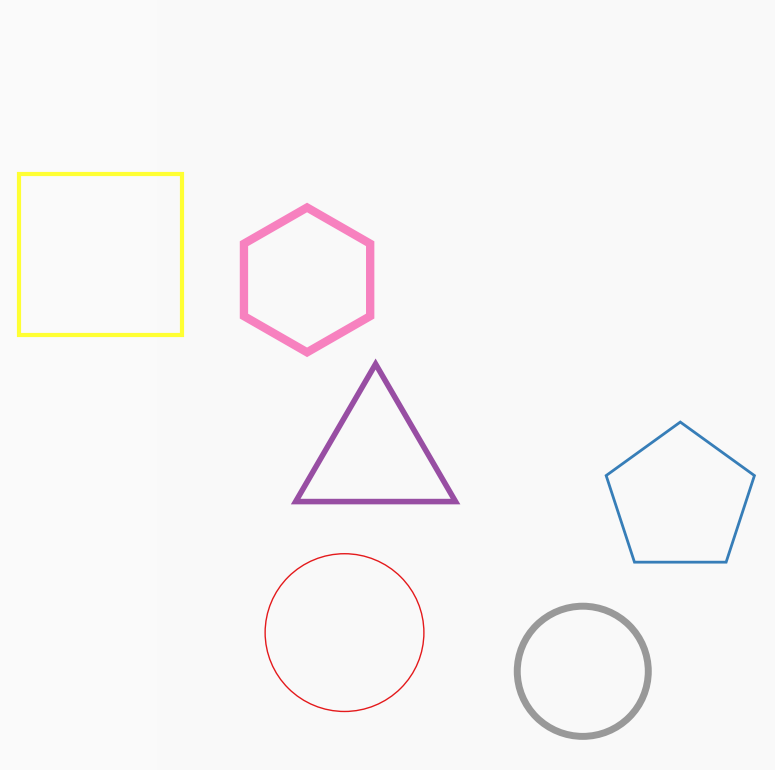[{"shape": "circle", "thickness": 0.5, "radius": 0.51, "center": [0.445, 0.178]}, {"shape": "pentagon", "thickness": 1, "radius": 0.5, "center": [0.878, 0.351]}, {"shape": "triangle", "thickness": 2, "radius": 0.6, "center": [0.485, 0.408]}, {"shape": "square", "thickness": 1.5, "radius": 0.52, "center": [0.13, 0.669]}, {"shape": "hexagon", "thickness": 3, "radius": 0.47, "center": [0.396, 0.636]}, {"shape": "circle", "thickness": 2.5, "radius": 0.42, "center": [0.752, 0.128]}]